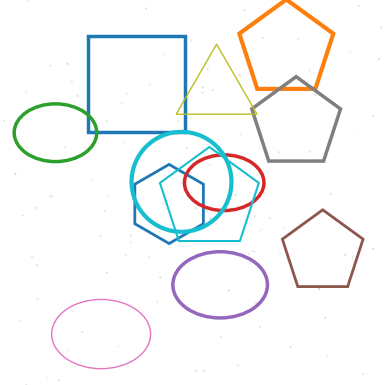[{"shape": "hexagon", "thickness": 2, "radius": 0.51, "center": [0.439, 0.47]}, {"shape": "square", "thickness": 2.5, "radius": 0.63, "center": [0.355, 0.782]}, {"shape": "pentagon", "thickness": 3, "radius": 0.64, "center": [0.744, 0.873]}, {"shape": "oval", "thickness": 2.5, "radius": 0.54, "center": [0.144, 0.655]}, {"shape": "oval", "thickness": 2.5, "radius": 0.52, "center": [0.582, 0.525]}, {"shape": "oval", "thickness": 2.5, "radius": 0.61, "center": [0.572, 0.26]}, {"shape": "pentagon", "thickness": 2, "radius": 0.55, "center": [0.838, 0.345]}, {"shape": "oval", "thickness": 1, "radius": 0.64, "center": [0.263, 0.132]}, {"shape": "pentagon", "thickness": 2.5, "radius": 0.61, "center": [0.769, 0.68]}, {"shape": "triangle", "thickness": 1, "radius": 0.61, "center": [0.563, 0.764]}, {"shape": "pentagon", "thickness": 1.5, "radius": 0.68, "center": [0.544, 0.483]}, {"shape": "circle", "thickness": 3, "radius": 0.65, "center": [0.471, 0.528]}]